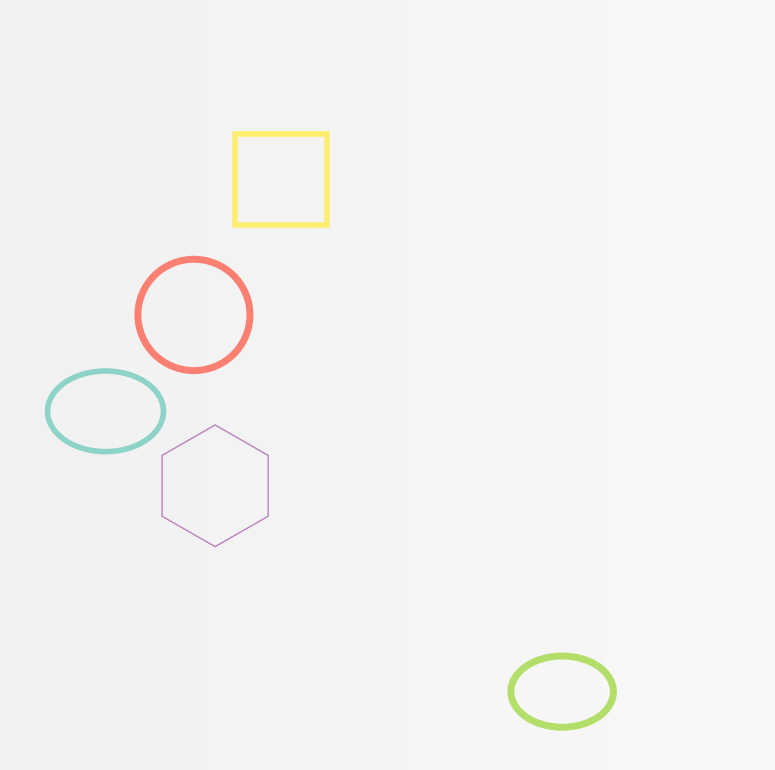[{"shape": "oval", "thickness": 2, "radius": 0.37, "center": [0.136, 0.466]}, {"shape": "circle", "thickness": 2.5, "radius": 0.36, "center": [0.25, 0.591]}, {"shape": "oval", "thickness": 2.5, "radius": 0.33, "center": [0.725, 0.102]}, {"shape": "hexagon", "thickness": 0.5, "radius": 0.4, "center": [0.278, 0.369]}, {"shape": "square", "thickness": 2, "radius": 0.3, "center": [0.363, 0.767]}]